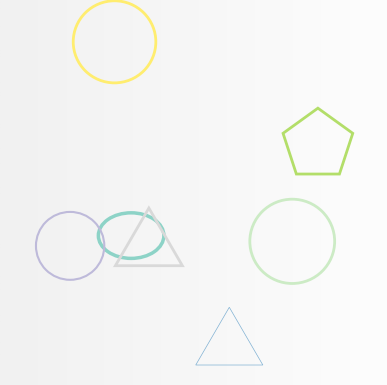[{"shape": "oval", "thickness": 2.5, "radius": 0.42, "center": [0.338, 0.388]}, {"shape": "circle", "thickness": 1.5, "radius": 0.44, "center": [0.181, 0.361]}, {"shape": "triangle", "thickness": 0.5, "radius": 0.5, "center": [0.592, 0.102]}, {"shape": "pentagon", "thickness": 2, "radius": 0.47, "center": [0.82, 0.624]}, {"shape": "triangle", "thickness": 2, "radius": 0.5, "center": [0.384, 0.36]}, {"shape": "circle", "thickness": 2, "radius": 0.55, "center": [0.754, 0.373]}, {"shape": "circle", "thickness": 2, "radius": 0.53, "center": [0.296, 0.891]}]